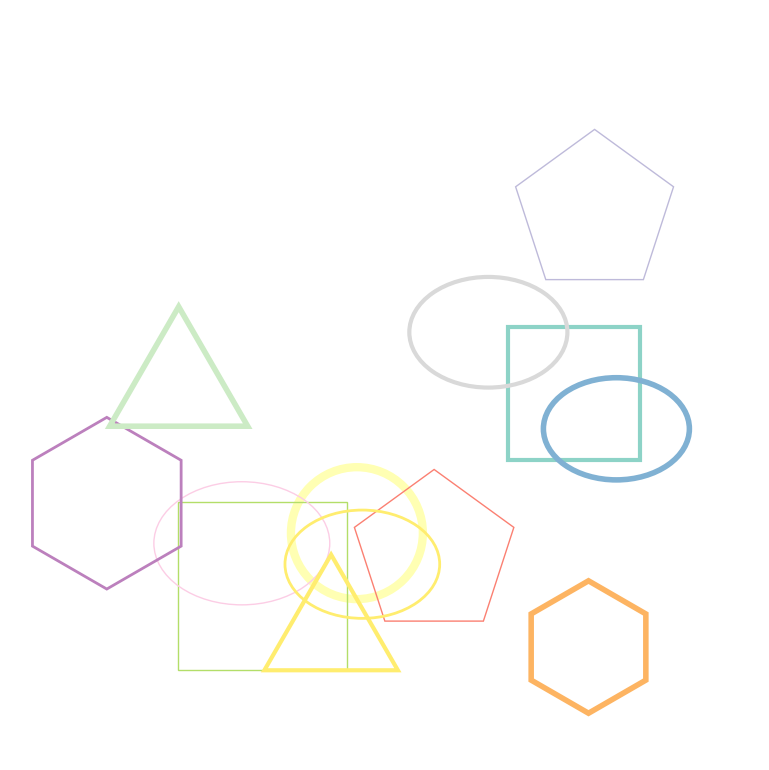[{"shape": "square", "thickness": 1.5, "radius": 0.43, "center": [0.746, 0.489]}, {"shape": "circle", "thickness": 3, "radius": 0.43, "center": [0.464, 0.308]}, {"shape": "pentagon", "thickness": 0.5, "radius": 0.54, "center": [0.772, 0.724]}, {"shape": "pentagon", "thickness": 0.5, "radius": 0.54, "center": [0.564, 0.281]}, {"shape": "oval", "thickness": 2, "radius": 0.47, "center": [0.801, 0.443]}, {"shape": "hexagon", "thickness": 2, "radius": 0.43, "center": [0.764, 0.16]}, {"shape": "square", "thickness": 0.5, "radius": 0.55, "center": [0.341, 0.239]}, {"shape": "oval", "thickness": 0.5, "radius": 0.57, "center": [0.314, 0.294]}, {"shape": "oval", "thickness": 1.5, "radius": 0.51, "center": [0.634, 0.569]}, {"shape": "hexagon", "thickness": 1, "radius": 0.56, "center": [0.139, 0.346]}, {"shape": "triangle", "thickness": 2, "radius": 0.52, "center": [0.232, 0.498]}, {"shape": "triangle", "thickness": 1.5, "radius": 0.5, "center": [0.43, 0.18]}, {"shape": "oval", "thickness": 1, "radius": 0.5, "center": [0.471, 0.267]}]